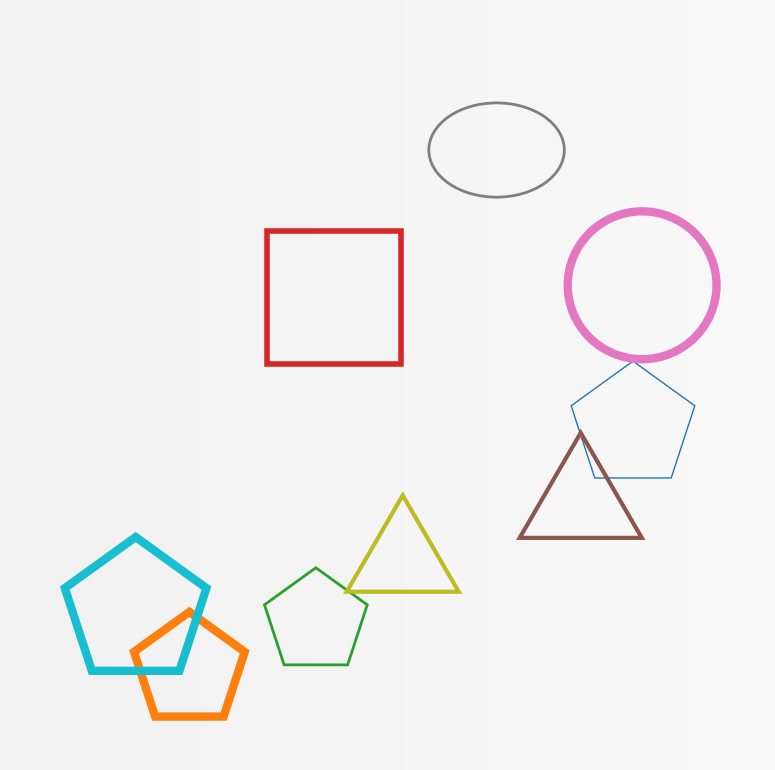[{"shape": "pentagon", "thickness": 0.5, "radius": 0.42, "center": [0.817, 0.447]}, {"shape": "pentagon", "thickness": 3, "radius": 0.38, "center": [0.244, 0.13]}, {"shape": "pentagon", "thickness": 1, "radius": 0.35, "center": [0.408, 0.193]}, {"shape": "square", "thickness": 2, "radius": 0.43, "center": [0.431, 0.614]}, {"shape": "triangle", "thickness": 1.5, "radius": 0.45, "center": [0.749, 0.347]}, {"shape": "circle", "thickness": 3, "radius": 0.48, "center": [0.829, 0.63]}, {"shape": "oval", "thickness": 1, "radius": 0.44, "center": [0.641, 0.805]}, {"shape": "triangle", "thickness": 1.5, "radius": 0.42, "center": [0.52, 0.273]}, {"shape": "pentagon", "thickness": 3, "radius": 0.48, "center": [0.175, 0.207]}]